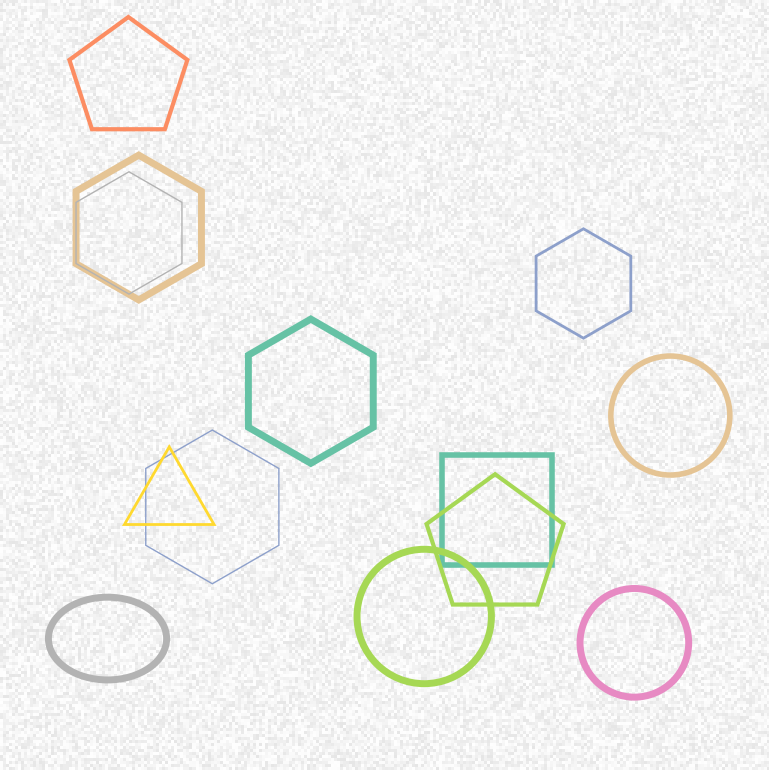[{"shape": "square", "thickness": 2, "radius": 0.36, "center": [0.646, 0.338]}, {"shape": "hexagon", "thickness": 2.5, "radius": 0.47, "center": [0.404, 0.492]}, {"shape": "pentagon", "thickness": 1.5, "radius": 0.4, "center": [0.167, 0.897]}, {"shape": "hexagon", "thickness": 0.5, "radius": 0.5, "center": [0.276, 0.342]}, {"shape": "hexagon", "thickness": 1, "radius": 0.36, "center": [0.758, 0.632]}, {"shape": "circle", "thickness": 2.5, "radius": 0.35, "center": [0.824, 0.165]}, {"shape": "pentagon", "thickness": 1.5, "radius": 0.47, "center": [0.643, 0.291]}, {"shape": "circle", "thickness": 2.5, "radius": 0.44, "center": [0.551, 0.199]}, {"shape": "triangle", "thickness": 1, "radius": 0.34, "center": [0.22, 0.352]}, {"shape": "circle", "thickness": 2, "radius": 0.39, "center": [0.871, 0.46]}, {"shape": "hexagon", "thickness": 2.5, "radius": 0.47, "center": [0.18, 0.705]}, {"shape": "hexagon", "thickness": 0.5, "radius": 0.4, "center": [0.168, 0.697]}, {"shape": "oval", "thickness": 2.5, "radius": 0.38, "center": [0.14, 0.171]}]